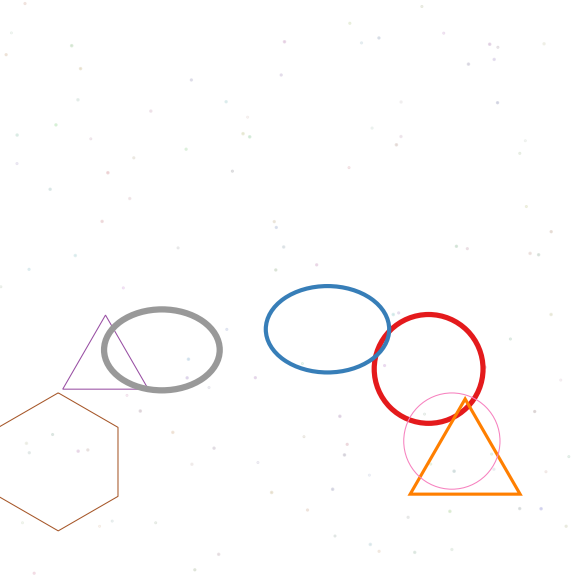[{"shape": "circle", "thickness": 2.5, "radius": 0.47, "center": [0.742, 0.36]}, {"shape": "oval", "thickness": 2, "radius": 0.53, "center": [0.567, 0.429]}, {"shape": "triangle", "thickness": 0.5, "radius": 0.43, "center": [0.183, 0.368]}, {"shape": "triangle", "thickness": 1.5, "radius": 0.55, "center": [0.805, 0.198]}, {"shape": "hexagon", "thickness": 0.5, "radius": 0.6, "center": [0.101, 0.199]}, {"shape": "circle", "thickness": 0.5, "radius": 0.42, "center": [0.782, 0.235]}, {"shape": "oval", "thickness": 3, "radius": 0.5, "center": [0.28, 0.393]}]